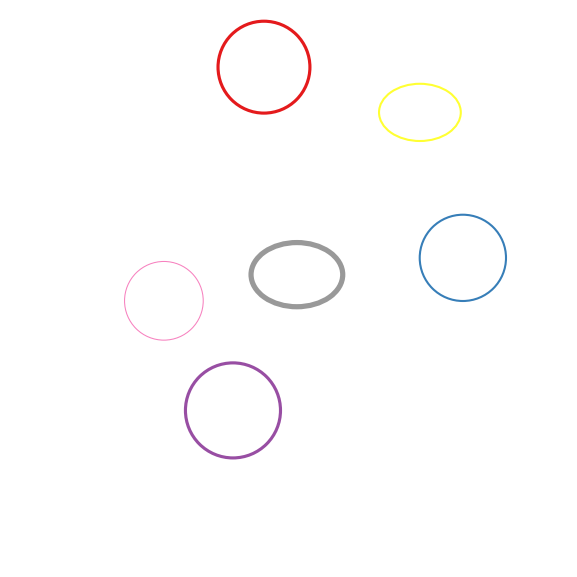[{"shape": "circle", "thickness": 1.5, "radius": 0.4, "center": [0.457, 0.883]}, {"shape": "circle", "thickness": 1, "radius": 0.37, "center": [0.801, 0.553]}, {"shape": "circle", "thickness": 1.5, "radius": 0.41, "center": [0.403, 0.288]}, {"shape": "oval", "thickness": 1, "radius": 0.35, "center": [0.727, 0.805]}, {"shape": "circle", "thickness": 0.5, "radius": 0.34, "center": [0.284, 0.478]}, {"shape": "oval", "thickness": 2.5, "radius": 0.4, "center": [0.514, 0.524]}]